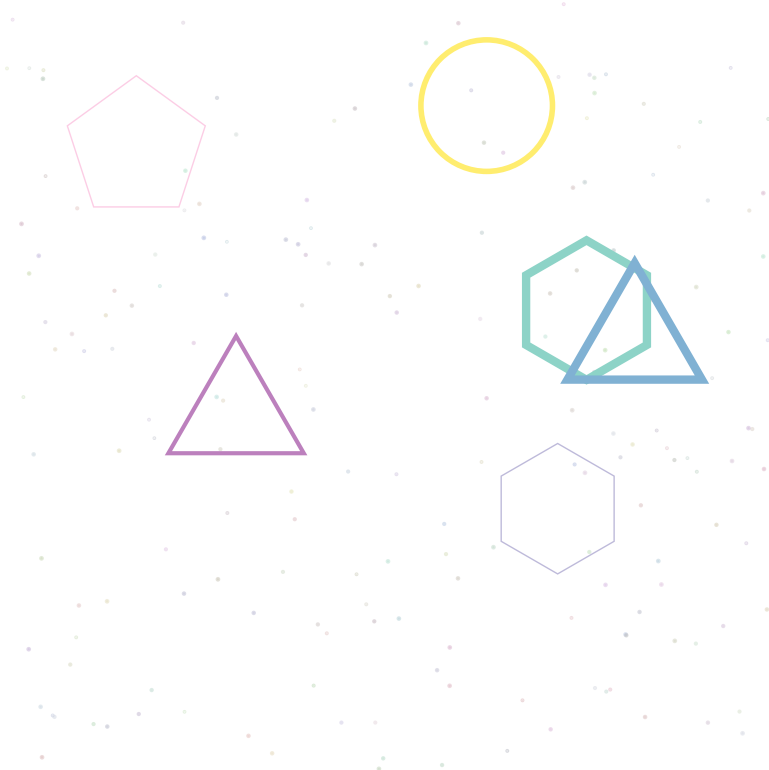[{"shape": "hexagon", "thickness": 3, "radius": 0.45, "center": [0.762, 0.597]}, {"shape": "hexagon", "thickness": 0.5, "radius": 0.42, "center": [0.724, 0.339]}, {"shape": "triangle", "thickness": 3, "radius": 0.5, "center": [0.824, 0.557]}, {"shape": "pentagon", "thickness": 0.5, "radius": 0.47, "center": [0.177, 0.807]}, {"shape": "triangle", "thickness": 1.5, "radius": 0.51, "center": [0.307, 0.462]}, {"shape": "circle", "thickness": 2, "radius": 0.43, "center": [0.632, 0.863]}]